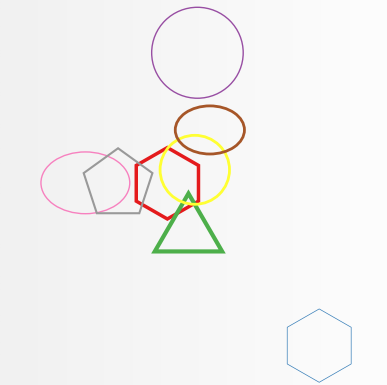[{"shape": "hexagon", "thickness": 2.5, "radius": 0.46, "center": [0.432, 0.524]}, {"shape": "hexagon", "thickness": 0.5, "radius": 0.48, "center": [0.824, 0.102]}, {"shape": "triangle", "thickness": 3, "radius": 0.5, "center": [0.486, 0.397]}, {"shape": "circle", "thickness": 1, "radius": 0.59, "center": [0.51, 0.863]}, {"shape": "circle", "thickness": 2, "radius": 0.45, "center": [0.503, 0.559]}, {"shape": "oval", "thickness": 2, "radius": 0.45, "center": [0.542, 0.662]}, {"shape": "oval", "thickness": 1, "radius": 0.57, "center": [0.22, 0.525]}, {"shape": "pentagon", "thickness": 1.5, "radius": 0.47, "center": [0.305, 0.522]}]